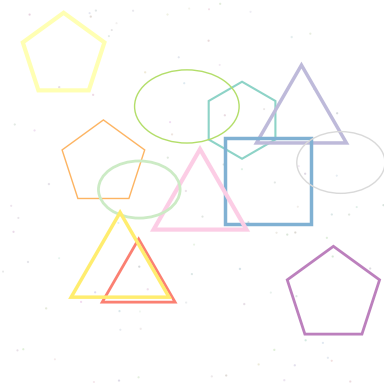[{"shape": "hexagon", "thickness": 1.5, "radius": 0.5, "center": [0.629, 0.688]}, {"shape": "pentagon", "thickness": 3, "radius": 0.56, "center": [0.165, 0.855]}, {"shape": "triangle", "thickness": 2.5, "radius": 0.67, "center": [0.783, 0.696]}, {"shape": "triangle", "thickness": 2, "radius": 0.55, "center": [0.36, 0.27]}, {"shape": "square", "thickness": 2.5, "radius": 0.56, "center": [0.696, 0.531]}, {"shape": "pentagon", "thickness": 1, "radius": 0.56, "center": [0.269, 0.576]}, {"shape": "oval", "thickness": 1, "radius": 0.68, "center": [0.485, 0.724]}, {"shape": "triangle", "thickness": 3, "radius": 0.7, "center": [0.52, 0.473]}, {"shape": "oval", "thickness": 1, "radius": 0.57, "center": [0.885, 0.578]}, {"shape": "pentagon", "thickness": 2, "radius": 0.63, "center": [0.866, 0.234]}, {"shape": "oval", "thickness": 2, "radius": 0.53, "center": [0.362, 0.508]}, {"shape": "triangle", "thickness": 2.5, "radius": 0.73, "center": [0.312, 0.302]}]